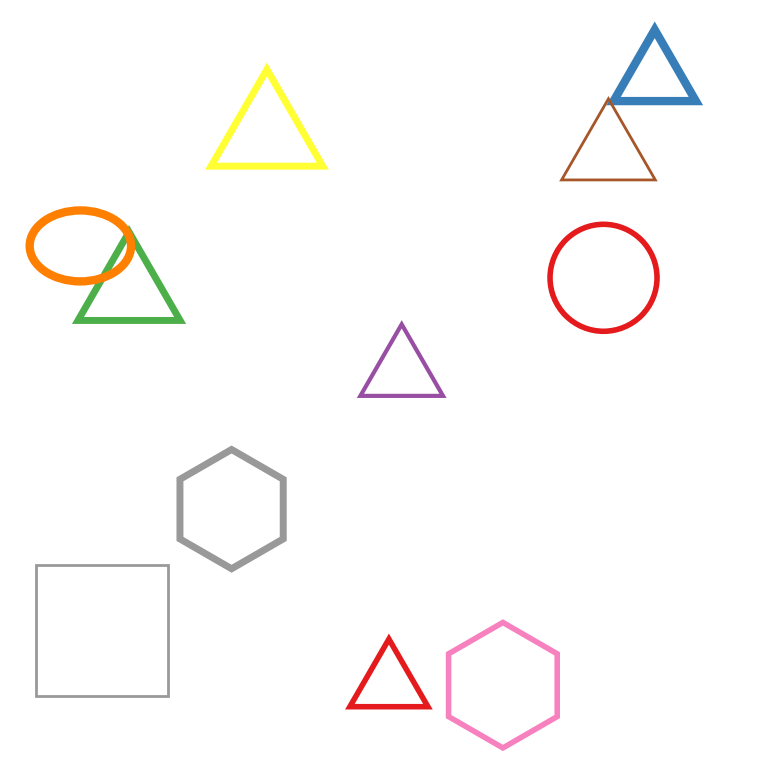[{"shape": "triangle", "thickness": 2, "radius": 0.29, "center": [0.505, 0.111]}, {"shape": "circle", "thickness": 2, "radius": 0.35, "center": [0.784, 0.639]}, {"shape": "triangle", "thickness": 3, "radius": 0.31, "center": [0.85, 0.9]}, {"shape": "triangle", "thickness": 2.5, "radius": 0.38, "center": [0.168, 0.622]}, {"shape": "triangle", "thickness": 1.5, "radius": 0.31, "center": [0.522, 0.517]}, {"shape": "oval", "thickness": 3, "radius": 0.33, "center": [0.104, 0.681]}, {"shape": "triangle", "thickness": 2.5, "radius": 0.42, "center": [0.347, 0.826]}, {"shape": "triangle", "thickness": 1, "radius": 0.35, "center": [0.79, 0.801]}, {"shape": "hexagon", "thickness": 2, "radius": 0.41, "center": [0.653, 0.11]}, {"shape": "hexagon", "thickness": 2.5, "radius": 0.39, "center": [0.301, 0.339]}, {"shape": "square", "thickness": 1, "radius": 0.43, "center": [0.132, 0.181]}]